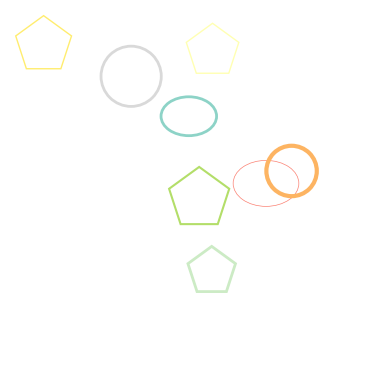[{"shape": "oval", "thickness": 2, "radius": 0.36, "center": [0.49, 0.698]}, {"shape": "pentagon", "thickness": 1, "radius": 0.36, "center": [0.552, 0.868]}, {"shape": "oval", "thickness": 0.5, "radius": 0.43, "center": [0.691, 0.524]}, {"shape": "circle", "thickness": 3, "radius": 0.33, "center": [0.757, 0.556]}, {"shape": "pentagon", "thickness": 1.5, "radius": 0.41, "center": [0.517, 0.484]}, {"shape": "circle", "thickness": 2, "radius": 0.39, "center": [0.341, 0.802]}, {"shape": "pentagon", "thickness": 2, "radius": 0.32, "center": [0.55, 0.295]}, {"shape": "pentagon", "thickness": 1, "radius": 0.38, "center": [0.113, 0.883]}]